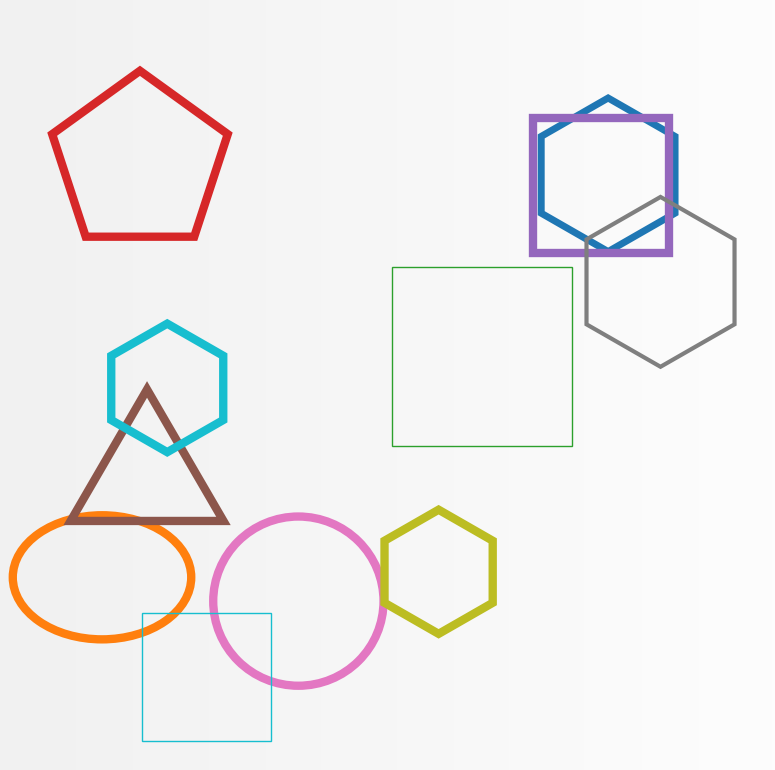[{"shape": "hexagon", "thickness": 2.5, "radius": 0.5, "center": [0.785, 0.773]}, {"shape": "oval", "thickness": 3, "radius": 0.58, "center": [0.132, 0.25]}, {"shape": "square", "thickness": 0.5, "radius": 0.58, "center": [0.622, 0.537]}, {"shape": "pentagon", "thickness": 3, "radius": 0.6, "center": [0.181, 0.789]}, {"shape": "square", "thickness": 3, "radius": 0.44, "center": [0.775, 0.759]}, {"shape": "triangle", "thickness": 3, "radius": 0.57, "center": [0.19, 0.38]}, {"shape": "circle", "thickness": 3, "radius": 0.55, "center": [0.385, 0.219]}, {"shape": "hexagon", "thickness": 1.5, "radius": 0.55, "center": [0.852, 0.634]}, {"shape": "hexagon", "thickness": 3, "radius": 0.4, "center": [0.566, 0.257]}, {"shape": "hexagon", "thickness": 3, "radius": 0.42, "center": [0.216, 0.496]}, {"shape": "square", "thickness": 0.5, "radius": 0.42, "center": [0.266, 0.121]}]